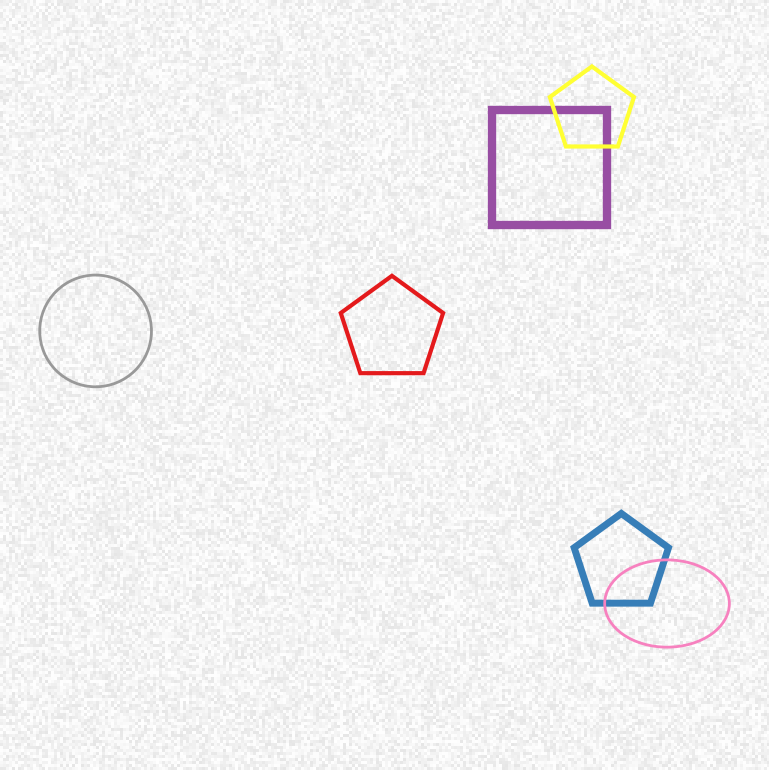[{"shape": "pentagon", "thickness": 1.5, "radius": 0.35, "center": [0.509, 0.572]}, {"shape": "pentagon", "thickness": 2.5, "radius": 0.32, "center": [0.807, 0.269]}, {"shape": "square", "thickness": 3, "radius": 0.37, "center": [0.713, 0.782]}, {"shape": "pentagon", "thickness": 1.5, "radius": 0.29, "center": [0.769, 0.856]}, {"shape": "oval", "thickness": 1, "radius": 0.4, "center": [0.866, 0.216]}, {"shape": "circle", "thickness": 1, "radius": 0.36, "center": [0.124, 0.57]}]